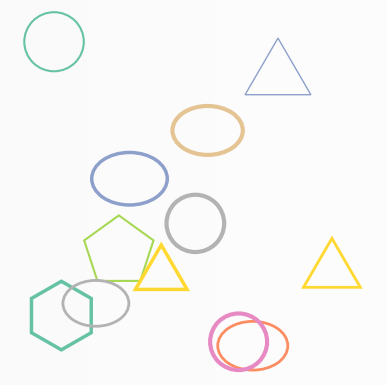[{"shape": "hexagon", "thickness": 2.5, "radius": 0.45, "center": [0.158, 0.18]}, {"shape": "circle", "thickness": 1.5, "radius": 0.38, "center": [0.139, 0.892]}, {"shape": "oval", "thickness": 2, "radius": 0.45, "center": [0.652, 0.102]}, {"shape": "oval", "thickness": 2.5, "radius": 0.49, "center": [0.334, 0.536]}, {"shape": "triangle", "thickness": 1, "radius": 0.49, "center": [0.717, 0.803]}, {"shape": "circle", "thickness": 3, "radius": 0.37, "center": [0.616, 0.112]}, {"shape": "pentagon", "thickness": 1.5, "radius": 0.47, "center": [0.307, 0.346]}, {"shape": "triangle", "thickness": 2.5, "radius": 0.38, "center": [0.416, 0.287]}, {"shape": "triangle", "thickness": 2, "radius": 0.42, "center": [0.857, 0.296]}, {"shape": "oval", "thickness": 3, "radius": 0.45, "center": [0.536, 0.661]}, {"shape": "oval", "thickness": 2, "radius": 0.43, "center": [0.247, 0.212]}, {"shape": "circle", "thickness": 3, "radius": 0.37, "center": [0.504, 0.42]}]